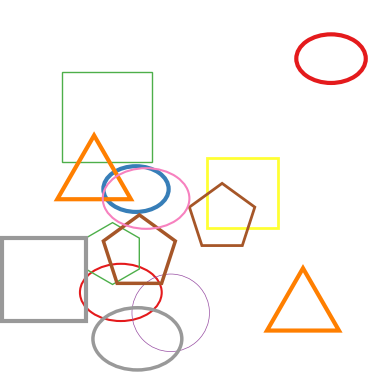[{"shape": "oval", "thickness": 1.5, "radius": 0.53, "center": [0.314, 0.24]}, {"shape": "oval", "thickness": 3, "radius": 0.45, "center": [0.86, 0.848]}, {"shape": "oval", "thickness": 3, "radius": 0.42, "center": [0.353, 0.509]}, {"shape": "hexagon", "thickness": 1, "radius": 0.4, "center": [0.292, 0.341]}, {"shape": "square", "thickness": 1, "radius": 0.59, "center": [0.278, 0.696]}, {"shape": "circle", "thickness": 0.5, "radius": 0.5, "center": [0.443, 0.188]}, {"shape": "triangle", "thickness": 3, "radius": 0.54, "center": [0.787, 0.195]}, {"shape": "triangle", "thickness": 3, "radius": 0.55, "center": [0.244, 0.538]}, {"shape": "square", "thickness": 2, "radius": 0.46, "center": [0.63, 0.498]}, {"shape": "pentagon", "thickness": 2.5, "radius": 0.49, "center": [0.362, 0.344]}, {"shape": "pentagon", "thickness": 2, "radius": 0.45, "center": [0.577, 0.434]}, {"shape": "oval", "thickness": 1.5, "radius": 0.56, "center": [0.379, 0.484]}, {"shape": "square", "thickness": 3, "radius": 0.54, "center": [0.114, 0.274]}, {"shape": "oval", "thickness": 2.5, "radius": 0.58, "center": [0.357, 0.12]}]